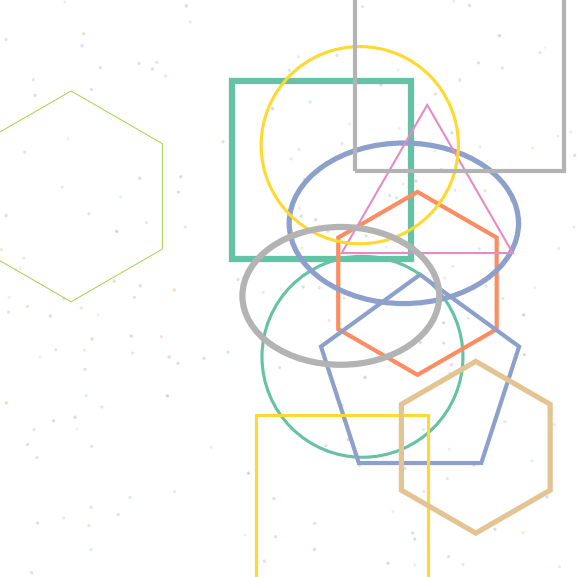[{"shape": "square", "thickness": 3, "radius": 0.77, "center": [0.557, 0.705]}, {"shape": "circle", "thickness": 1.5, "radius": 0.87, "center": [0.628, 0.381]}, {"shape": "hexagon", "thickness": 2, "radius": 0.79, "center": [0.723, 0.508]}, {"shape": "oval", "thickness": 2.5, "radius": 0.99, "center": [0.699, 0.612]}, {"shape": "pentagon", "thickness": 2, "radius": 0.9, "center": [0.727, 0.343]}, {"shape": "triangle", "thickness": 1, "radius": 0.85, "center": [0.74, 0.646]}, {"shape": "hexagon", "thickness": 0.5, "radius": 0.91, "center": [0.123, 0.659]}, {"shape": "circle", "thickness": 1.5, "radius": 0.85, "center": [0.623, 0.748]}, {"shape": "square", "thickness": 1.5, "radius": 0.74, "center": [0.592, 0.132]}, {"shape": "hexagon", "thickness": 2.5, "radius": 0.74, "center": [0.824, 0.225]}, {"shape": "square", "thickness": 2, "radius": 0.9, "center": [0.795, 0.884]}, {"shape": "oval", "thickness": 3, "radius": 0.85, "center": [0.59, 0.487]}]